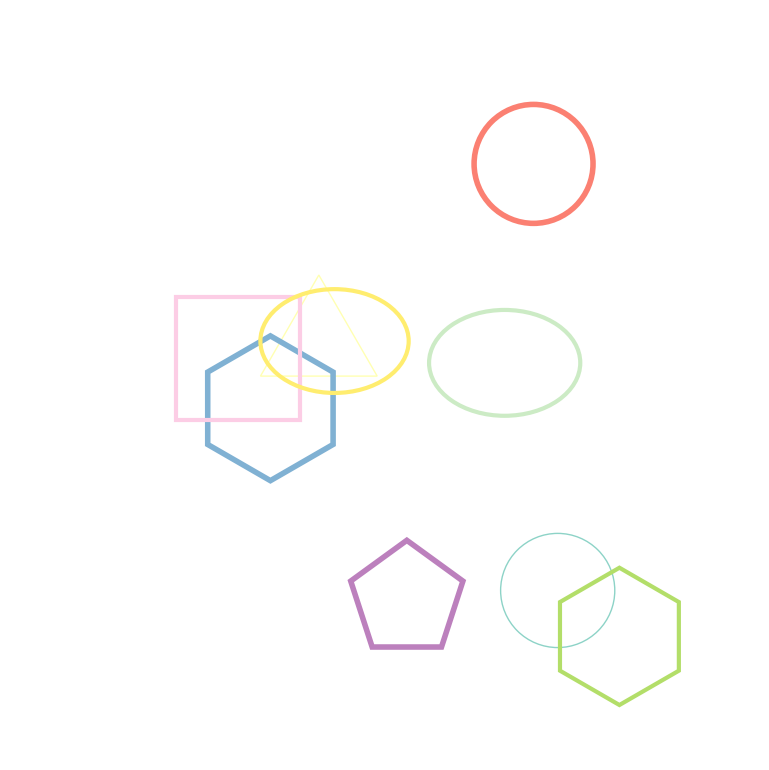[{"shape": "circle", "thickness": 0.5, "radius": 0.37, "center": [0.724, 0.233]}, {"shape": "triangle", "thickness": 0.5, "radius": 0.44, "center": [0.414, 0.555]}, {"shape": "circle", "thickness": 2, "radius": 0.39, "center": [0.693, 0.787]}, {"shape": "hexagon", "thickness": 2, "radius": 0.47, "center": [0.351, 0.47]}, {"shape": "hexagon", "thickness": 1.5, "radius": 0.45, "center": [0.804, 0.174]}, {"shape": "square", "thickness": 1.5, "radius": 0.4, "center": [0.309, 0.534]}, {"shape": "pentagon", "thickness": 2, "radius": 0.38, "center": [0.528, 0.222]}, {"shape": "oval", "thickness": 1.5, "radius": 0.49, "center": [0.655, 0.529]}, {"shape": "oval", "thickness": 1.5, "radius": 0.48, "center": [0.434, 0.557]}]